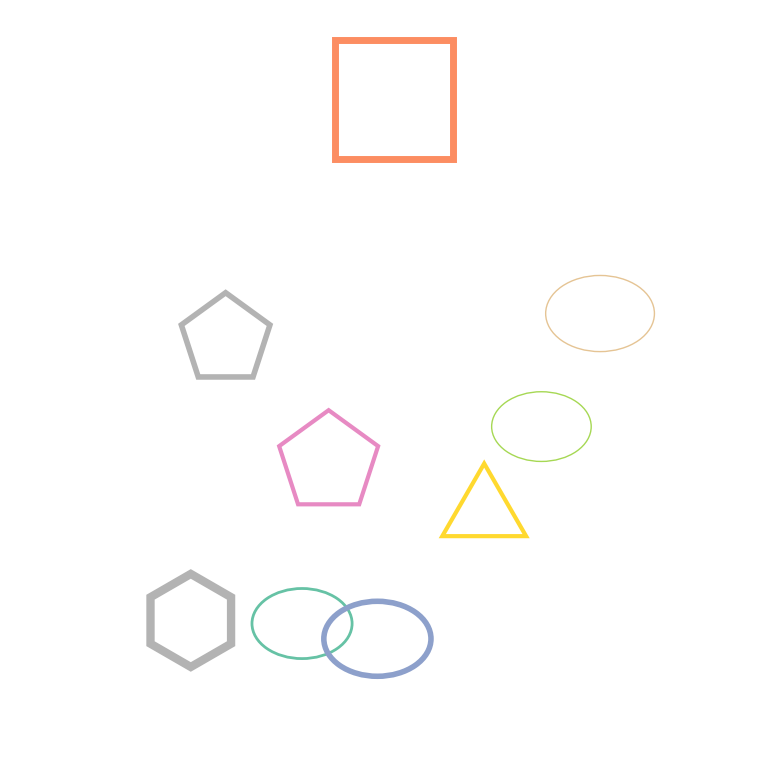[{"shape": "oval", "thickness": 1, "radius": 0.33, "center": [0.392, 0.19]}, {"shape": "square", "thickness": 2.5, "radius": 0.38, "center": [0.512, 0.871]}, {"shape": "oval", "thickness": 2, "radius": 0.35, "center": [0.49, 0.17]}, {"shape": "pentagon", "thickness": 1.5, "radius": 0.34, "center": [0.427, 0.4]}, {"shape": "oval", "thickness": 0.5, "radius": 0.32, "center": [0.703, 0.446]}, {"shape": "triangle", "thickness": 1.5, "radius": 0.31, "center": [0.629, 0.335]}, {"shape": "oval", "thickness": 0.5, "radius": 0.35, "center": [0.779, 0.593]}, {"shape": "hexagon", "thickness": 3, "radius": 0.3, "center": [0.248, 0.194]}, {"shape": "pentagon", "thickness": 2, "radius": 0.3, "center": [0.293, 0.559]}]